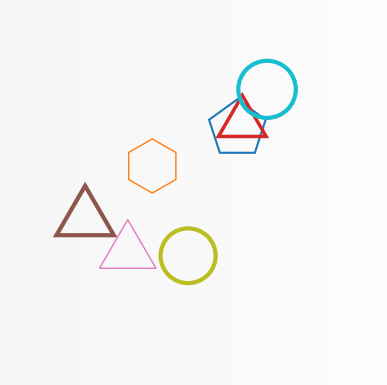[{"shape": "pentagon", "thickness": 1.5, "radius": 0.38, "center": [0.613, 0.665]}, {"shape": "hexagon", "thickness": 1, "radius": 0.35, "center": [0.393, 0.569]}, {"shape": "triangle", "thickness": 2.5, "radius": 0.36, "center": [0.625, 0.681]}, {"shape": "triangle", "thickness": 3, "radius": 0.43, "center": [0.22, 0.432]}, {"shape": "triangle", "thickness": 1, "radius": 0.42, "center": [0.33, 0.345]}, {"shape": "circle", "thickness": 3, "radius": 0.36, "center": [0.485, 0.336]}, {"shape": "circle", "thickness": 3, "radius": 0.37, "center": [0.689, 0.768]}]